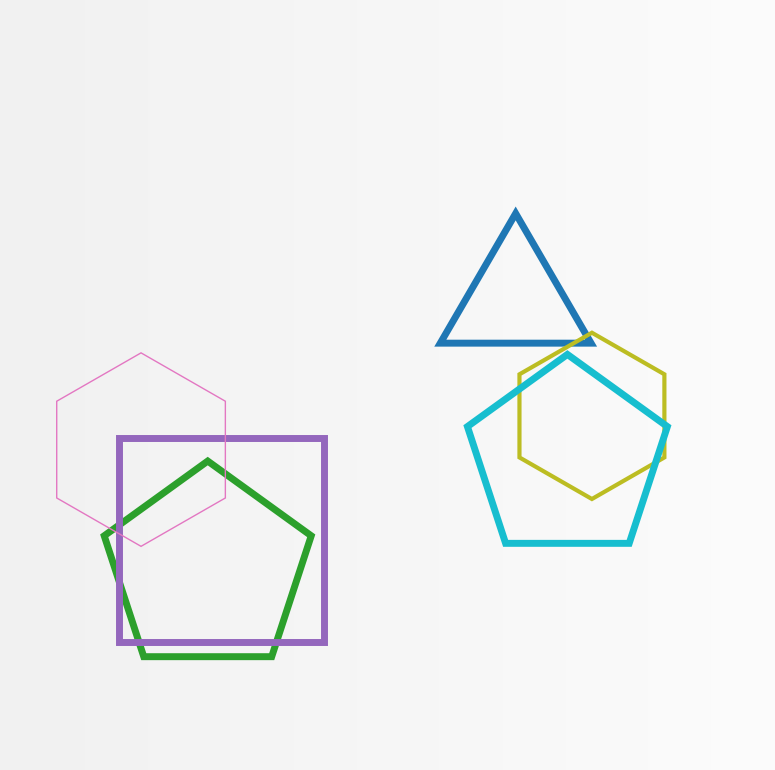[{"shape": "triangle", "thickness": 2.5, "radius": 0.56, "center": [0.665, 0.61]}, {"shape": "pentagon", "thickness": 2.5, "radius": 0.7, "center": [0.268, 0.261]}, {"shape": "square", "thickness": 2.5, "radius": 0.66, "center": [0.286, 0.298]}, {"shape": "hexagon", "thickness": 0.5, "radius": 0.63, "center": [0.182, 0.416]}, {"shape": "hexagon", "thickness": 1.5, "radius": 0.54, "center": [0.764, 0.46]}, {"shape": "pentagon", "thickness": 2.5, "radius": 0.68, "center": [0.732, 0.404]}]